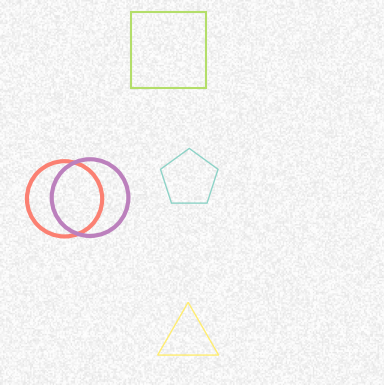[{"shape": "pentagon", "thickness": 1, "radius": 0.39, "center": [0.492, 0.536]}, {"shape": "circle", "thickness": 3, "radius": 0.49, "center": [0.168, 0.484]}, {"shape": "square", "thickness": 1.5, "radius": 0.49, "center": [0.438, 0.87]}, {"shape": "circle", "thickness": 3, "radius": 0.5, "center": [0.234, 0.487]}, {"shape": "triangle", "thickness": 1, "radius": 0.46, "center": [0.489, 0.123]}]